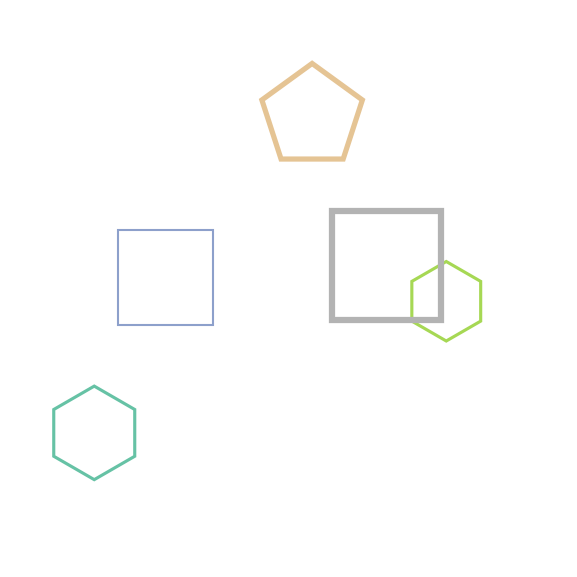[{"shape": "hexagon", "thickness": 1.5, "radius": 0.4, "center": [0.163, 0.25]}, {"shape": "square", "thickness": 1, "radius": 0.41, "center": [0.287, 0.518]}, {"shape": "hexagon", "thickness": 1.5, "radius": 0.34, "center": [0.773, 0.477]}, {"shape": "pentagon", "thickness": 2.5, "radius": 0.46, "center": [0.54, 0.798]}, {"shape": "square", "thickness": 3, "radius": 0.47, "center": [0.669, 0.539]}]